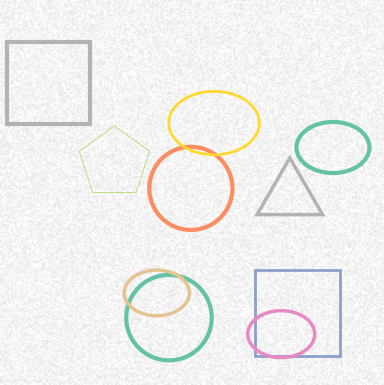[{"shape": "circle", "thickness": 3, "radius": 0.56, "center": [0.439, 0.175]}, {"shape": "oval", "thickness": 3, "radius": 0.47, "center": [0.865, 0.617]}, {"shape": "circle", "thickness": 3, "radius": 0.54, "center": [0.496, 0.511]}, {"shape": "square", "thickness": 2, "radius": 0.55, "center": [0.773, 0.187]}, {"shape": "oval", "thickness": 2.5, "radius": 0.43, "center": [0.73, 0.132]}, {"shape": "pentagon", "thickness": 0.5, "radius": 0.48, "center": [0.297, 0.577]}, {"shape": "oval", "thickness": 2, "radius": 0.59, "center": [0.556, 0.68]}, {"shape": "oval", "thickness": 2.5, "radius": 0.42, "center": [0.407, 0.239]}, {"shape": "triangle", "thickness": 2.5, "radius": 0.49, "center": [0.753, 0.492]}, {"shape": "square", "thickness": 3, "radius": 0.53, "center": [0.126, 0.785]}]